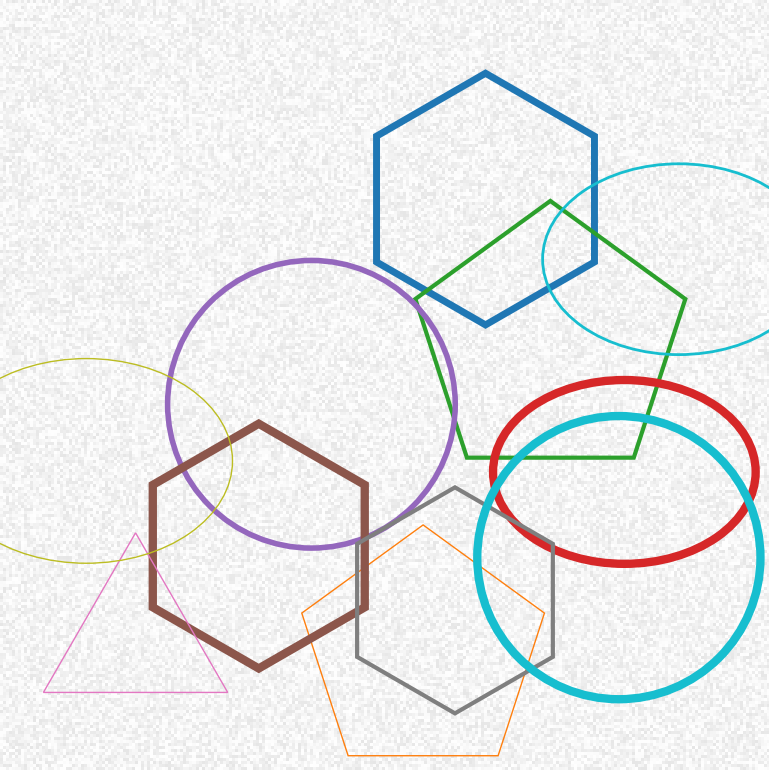[{"shape": "hexagon", "thickness": 2.5, "radius": 0.82, "center": [0.631, 0.741]}, {"shape": "pentagon", "thickness": 0.5, "radius": 0.83, "center": [0.549, 0.153]}, {"shape": "pentagon", "thickness": 1.5, "radius": 0.92, "center": [0.715, 0.555]}, {"shape": "oval", "thickness": 3, "radius": 0.85, "center": [0.811, 0.387]}, {"shape": "circle", "thickness": 2, "radius": 0.93, "center": [0.404, 0.475]}, {"shape": "hexagon", "thickness": 3, "radius": 0.79, "center": [0.336, 0.291]}, {"shape": "triangle", "thickness": 0.5, "radius": 0.69, "center": [0.176, 0.17]}, {"shape": "hexagon", "thickness": 1.5, "radius": 0.73, "center": [0.591, 0.22]}, {"shape": "oval", "thickness": 0.5, "radius": 0.95, "center": [0.112, 0.401]}, {"shape": "oval", "thickness": 1, "radius": 0.89, "center": [0.882, 0.663]}, {"shape": "circle", "thickness": 3, "radius": 0.92, "center": [0.804, 0.276]}]